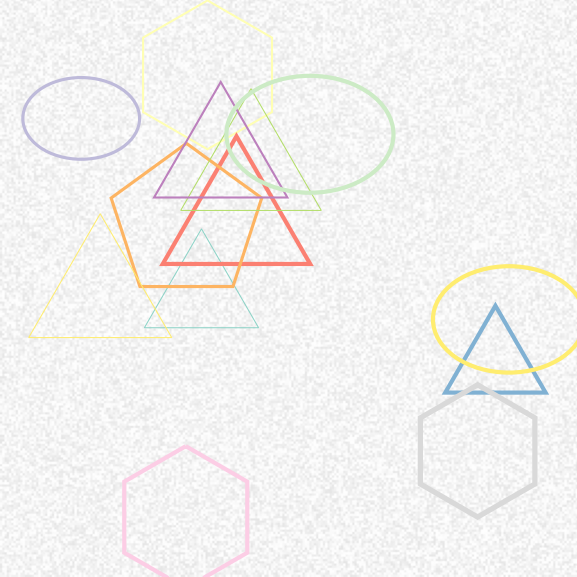[{"shape": "triangle", "thickness": 0.5, "radius": 0.57, "center": [0.349, 0.489]}, {"shape": "hexagon", "thickness": 1, "radius": 0.64, "center": [0.359, 0.869]}, {"shape": "oval", "thickness": 1.5, "radius": 0.51, "center": [0.141, 0.794]}, {"shape": "triangle", "thickness": 2, "radius": 0.74, "center": [0.409, 0.616]}, {"shape": "triangle", "thickness": 2, "radius": 0.5, "center": [0.858, 0.369]}, {"shape": "pentagon", "thickness": 1.5, "radius": 0.69, "center": [0.323, 0.614]}, {"shape": "triangle", "thickness": 0.5, "radius": 0.7, "center": [0.435, 0.705]}, {"shape": "hexagon", "thickness": 2, "radius": 0.61, "center": [0.322, 0.104]}, {"shape": "hexagon", "thickness": 2.5, "radius": 0.57, "center": [0.827, 0.218]}, {"shape": "triangle", "thickness": 1, "radius": 0.67, "center": [0.382, 0.724]}, {"shape": "oval", "thickness": 2, "radius": 0.72, "center": [0.537, 0.767]}, {"shape": "triangle", "thickness": 0.5, "radius": 0.71, "center": [0.174, 0.486]}, {"shape": "oval", "thickness": 2, "radius": 0.66, "center": [0.881, 0.446]}]